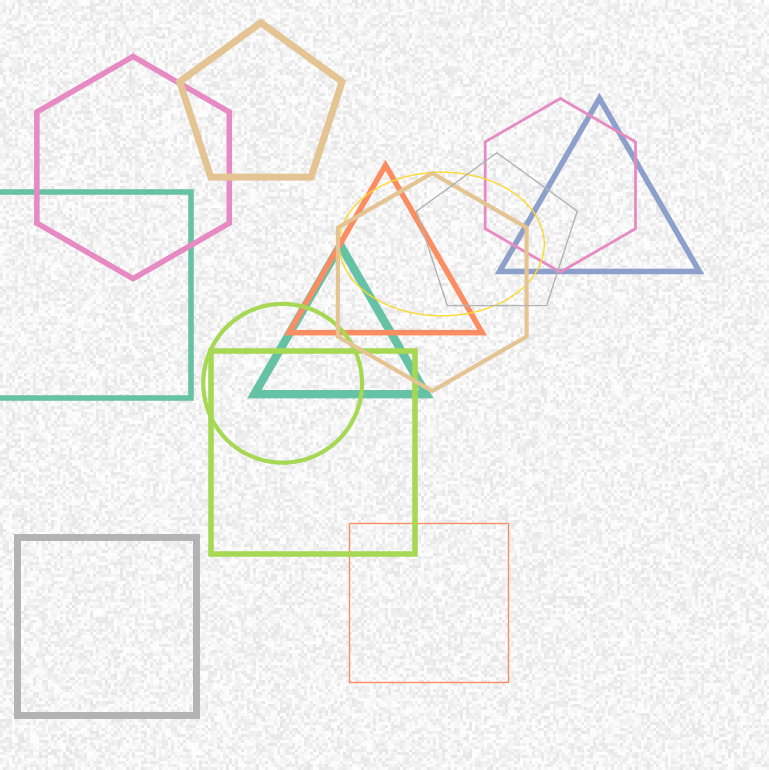[{"shape": "square", "thickness": 2, "radius": 0.67, "center": [0.113, 0.617]}, {"shape": "triangle", "thickness": 3, "radius": 0.64, "center": [0.442, 0.553]}, {"shape": "triangle", "thickness": 2, "radius": 0.72, "center": [0.501, 0.64]}, {"shape": "square", "thickness": 0.5, "radius": 0.52, "center": [0.557, 0.217]}, {"shape": "triangle", "thickness": 2, "radius": 0.75, "center": [0.779, 0.722]}, {"shape": "hexagon", "thickness": 1, "radius": 0.56, "center": [0.728, 0.759]}, {"shape": "hexagon", "thickness": 2, "radius": 0.72, "center": [0.173, 0.782]}, {"shape": "square", "thickness": 2, "radius": 0.66, "center": [0.406, 0.412]}, {"shape": "circle", "thickness": 1.5, "radius": 0.52, "center": [0.367, 0.502]}, {"shape": "oval", "thickness": 0.5, "radius": 0.67, "center": [0.574, 0.683]}, {"shape": "pentagon", "thickness": 2.5, "radius": 0.55, "center": [0.339, 0.86]}, {"shape": "hexagon", "thickness": 1.5, "radius": 0.71, "center": [0.561, 0.634]}, {"shape": "square", "thickness": 2.5, "radius": 0.58, "center": [0.138, 0.187]}, {"shape": "pentagon", "thickness": 0.5, "radius": 0.55, "center": [0.645, 0.692]}]